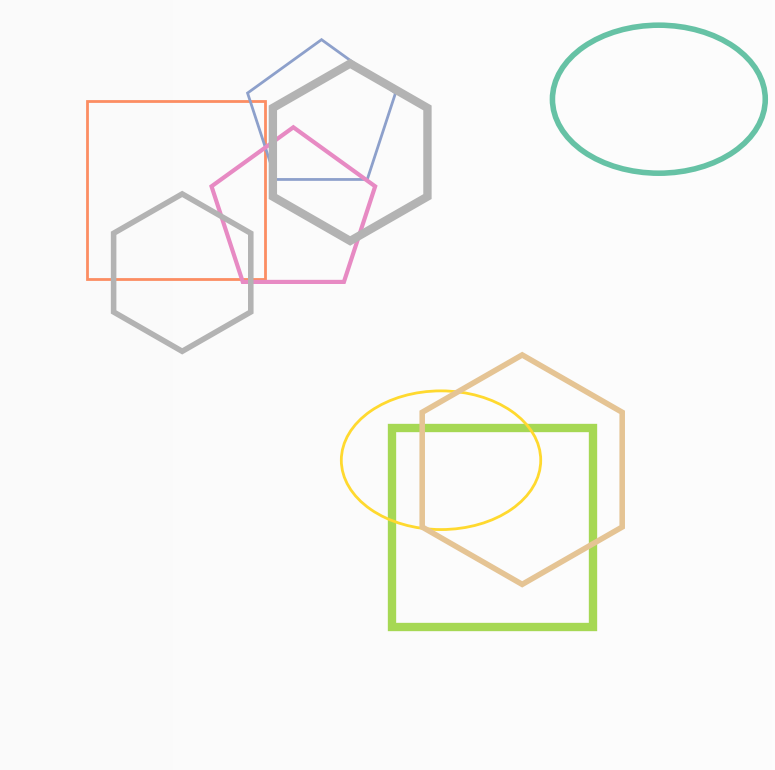[{"shape": "oval", "thickness": 2, "radius": 0.69, "center": [0.85, 0.871]}, {"shape": "square", "thickness": 1, "radius": 0.58, "center": [0.227, 0.753]}, {"shape": "pentagon", "thickness": 1, "radius": 0.5, "center": [0.415, 0.848]}, {"shape": "pentagon", "thickness": 1.5, "radius": 0.56, "center": [0.379, 0.724]}, {"shape": "square", "thickness": 3, "radius": 0.65, "center": [0.635, 0.315]}, {"shape": "oval", "thickness": 1, "radius": 0.64, "center": [0.569, 0.402]}, {"shape": "hexagon", "thickness": 2, "radius": 0.74, "center": [0.674, 0.39]}, {"shape": "hexagon", "thickness": 2, "radius": 0.51, "center": [0.235, 0.646]}, {"shape": "hexagon", "thickness": 3, "radius": 0.58, "center": [0.452, 0.802]}]